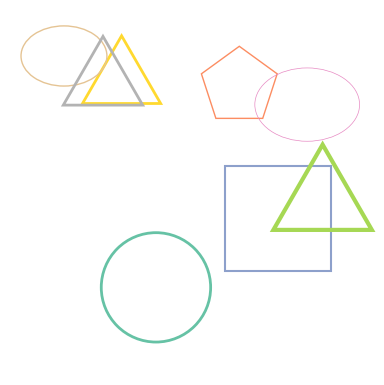[{"shape": "circle", "thickness": 2, "radius": 0.71, "center": [0.405, 0.254]}, {"shape": "pentagon", "thickness": 1, "radius": 0.52, "center": [0.622, 0.776]}, {"shape": "square", "thickness": 1.5, "radius": 0.69, "center": [0.722, 0.432]}, {"shape": "oval", "thickness": 0.5, "radius": 0.68, "center": [0.798, 0.728]}, {"shape": "triangle", "thickness": 3, "radius": 0.74, "center": [0.838, 0.477]}, {"shape": "triangle", "thickness": 2, "radius": 0.59, "center": [0.316, 0.79]}, {"shape": "oval", "thickness": 1, "radius": 0.56, "center": [0.166, 0.855]}, {"shape": "triangle", "thickness": 2, "radius": 0.6, "center": [0.268, 0.786]}]